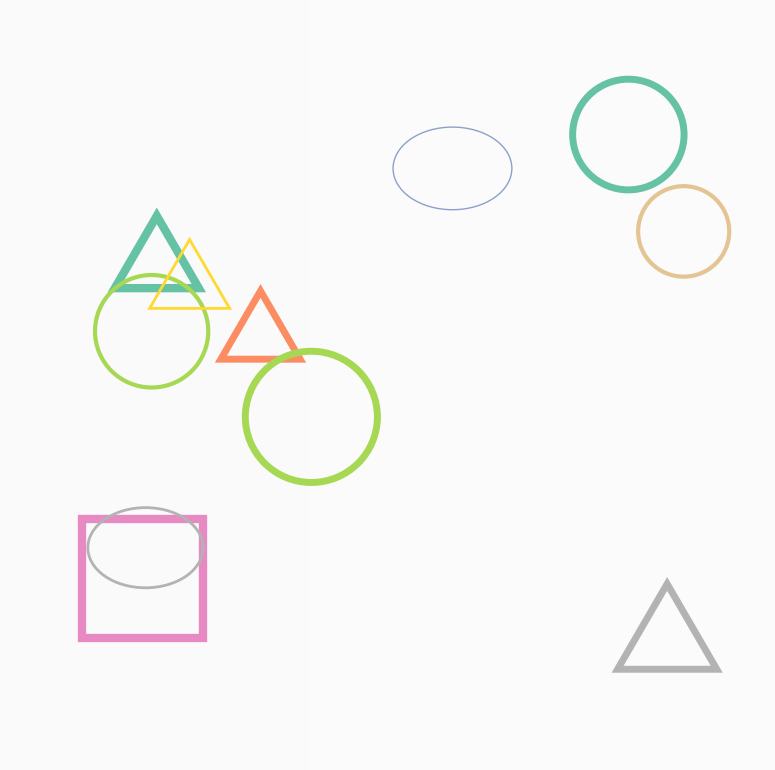[{"shape": "triangle", "thickness": 3, "radius": 0.31, "center": [0.202, 0.657]}, {"shape": "circle", "thickness": 2.5, "radius": 0.36, "center": [0.811, 0.825]}, {"shape": "triangle", "thickness": 2.5, "radius": 0.3, "center": [0.336, 0.563]}, {"shape": "oval", "thickness": 0.5, "radius": 0.38, "center": [0.584, 0.781]}, {"shape": "square", "thickness": 3, "radius": 0.39, "center": [0.184, 0.249]}, {"shape": "circle", "thickness": 2.5, "radius": 0.43, "center": [0.402, 0.459]}, {"shape": "circle", "thickness": 1.5, "radius": 0.37, "center": [0.196, 0.57]}, {"shape": "triangle", "thickness": 1, "radius": 0.3, "center": [0.245, 0.629]}, {"shape": "circle", "thickness": 1.5, "radius": 0.29, "center": [0.882, 0.699]}, {"shape": "triangle", "thickness": 2.5, "radius": 0.37, "center": [0.861, 0.168]}, {"shape": "oval", "thickness": 1, "radius": 0.37, "center": [0.188, 0.289]}]